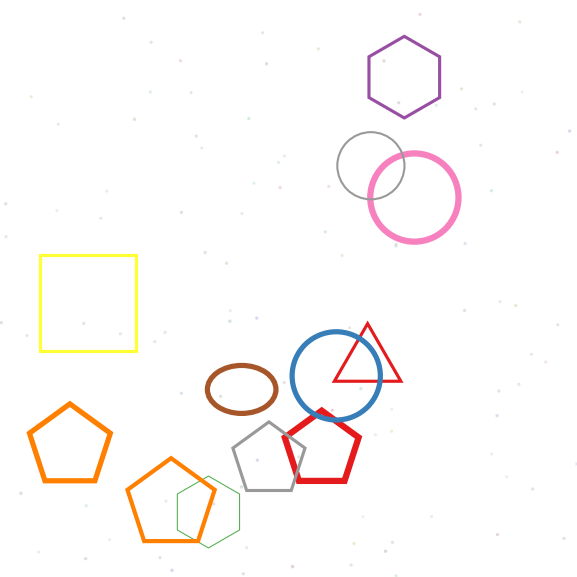[{"shape": "triangle", "thickness": 1.5, "radius": 0.33, "center": [0.637, 0.372]}, {"shape": "pentagon", "thickness": 3, "radius": 0.34, "center": [0.557, 0.221]}, {"shape": "circle", "thickness": 2.5, "radius": 0.38, "center": [0.582, 0.348]}, {"shape": "hexagon", "thickness": 0.5, "radius": 0.31, "center": [0.361, 0.113]}, {"shape": "hexagon", "thickness": 1.5, "radius": 0.35, "center": [0.7, 0.866]}, {"shape": "pentagon", "thickness": 2, "radius": 0.4, "center": [0.296, 0.126]}, {"shape": "pentagon", "thickness": 2.5, "radius": 0.37, "center": [0.121, 0.226]}, {"shape": "square", "thickness": 1.5, "radius": 0.42, "center": [0.153, 0.474]}, {"shape": "oval", "thickness": 2.5, "radius": 0.3, "center": [0.418, 0.325]}, {"shape": "circle", "thickness": 3, "radius": 0.38, "center": [0.718, 0.657]}, {"shape": "circle", "thickness": 1, "radius": 0.29, "center": [0.642, 0.712]}, {"shape": "pentagon", "thickness": 1.5, "radius": 0.33, "center": [0.466, 0.203]}]